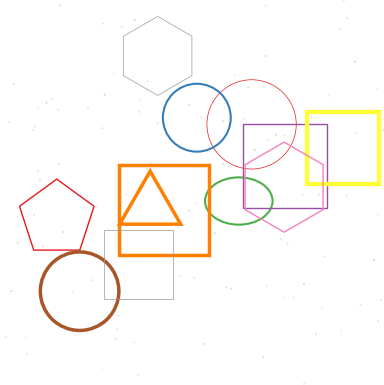[{"shape": "circle", "thickness": 0.5, "radius": 0.58, "center": [0.653, 0.677]}, {"shape": "pentagon", "thickness": 1, "radius": 0.51, "center": [0.147, 0.433]}, {"shape": "circle", "thickness": 1.5, "radius": 0.44, "center": [0.511, 0.694]}, {"shape": "oval", "thickness": 1.5, "radius": 0.44, "center": [0.62, 0.478]}, {"shape": "square", "thickness": 1, "radius": 0.54, "center": [0.74, 0.569]}, {"shape": "triangle", "thickness": 2.5, "radius": 0.46, "center": [0.39, 0.464]}, {"shape": "square", "thickness": 2.5, "radius": 0.59, "center": [0.426, 0.455]}, {"shape": "square", "thickness": 3, "radius": 0.47, "center": [0.891, 0.615]}, {"shape": "circle", "thickness": 2.5, "radius": 0.51, "center": [0.207, 0.244]}, {"shape": "hexagon", "thickness": 1, "radius": 0.58, "center": [0.738, 0.514]}, {"shape": "square", "thickness": 0.5, "radius": 0.45, "center": [0.36, 0.313]}, {"shape": "hexagon", "thickness": 0.5, "radius": 0.51, "center": [0.41, 0.855]}]